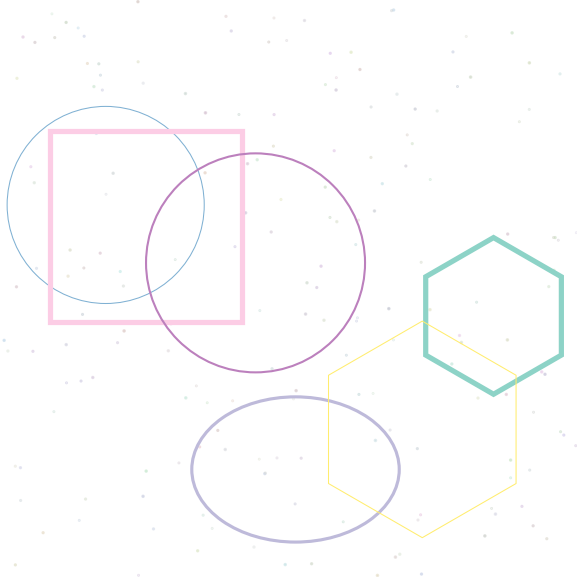[{"shape": "hexagon", "thickness": 2.5, "radius": 0.68, "center": [0.855, 0.452]}, {"shape": "oval", "thickness": 1.5, "radius": 0.9, "center": [0.512, 0.186]}, {"shape": "circle", "thickness": 0.5, "radius": 0.85, "center": [0.183, 0.644]}, {"shape": "square", "thickness": 2.5, "radius": 0.83, "center": [0.253, 0.607]}, {"shape": "circle", "thickness": 1, "radius": 0.95, "center": [0.442, 0.544]}, {"shape": "hexagon", "thickness": 0.5, "radius": 0.94, "center": [0.731, 0.256]}]